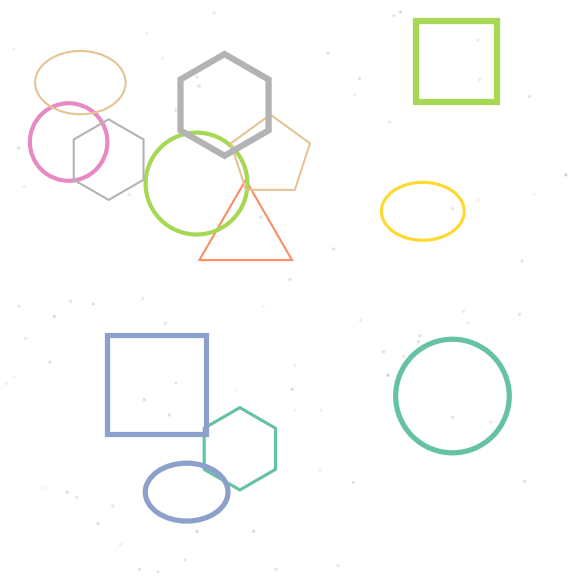[{"shape": "circle", "thickness": 2.5, "radius": 0.49, "center": [0.784, 0.313]}, {"shape": "hexagon", "thickness": 1.5, "radius": 0.36, "center": [0.415, 0.222]}, {"shape": "triangle", "thickness": 1, "radius": 0.46, "center": [0.425, 0.595]}, {"shape": "oval", "thickness": 2.5, "radius": 0.36, "center": [0.323, 0.147]}, {"shape": "square", "thickness": 2.5, "radius": 0.43, "center": [0.271, 0.333]}, {"shape": "circle", "thickness": 2, "radius": 0.34, "center": [0.119, 0.753]}, {"shape": "circle", "thickness": 2, "radius": 0.44, "center": [0.34, 0.681]}, {"shape": "square", "thickness": 3, "radius": 0.35, "center": [0.791, 0.893]}, {"shape": "oval", "thickness": 1.5, "radius": 0.36, "center": [0.732, 0.633]}, {"shape": "oval", "thickness": 1, "radius": 0.39, "center": [0.139, 0.856]}, {"shape": "pentagon", "thickness": 1, "radius": 0.36, "center": [0.468, 0.729]}, {"shape": "hexagon", "thickness": 1, "radius": 0.35, "center": [0.188, 0.723]}, {"shape": "hexagon", "thickness": 3, "radius": 0.44, "center": [0.389, 0.817]}]